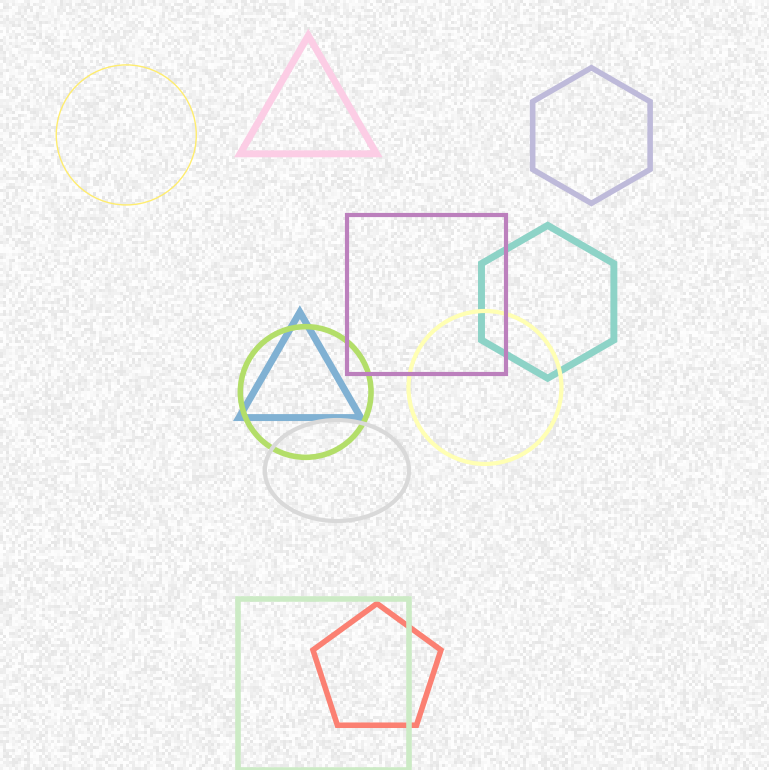[{"shape": "hexagon", "thickness": 2.5, "radius": 0.5, "center": [0.711, 0.608]}, {"shape": "circle", "thickness": 1.5, "radius": 0.5, "center": [0.63, 0.497]}, {"shape": "hexagon", "thickness": 2, "radius": 0.44, "center": [0.768, 0.824]}, {"shape": "pentagon", "thickness": 2, "radius": 0.44, "center": [0.49, 0.129]}, {"shape": "triangle", "thickness": 2.5, "radius": 0.46, "center": [0.389, 0.503]}, {"shape": "circle", "thickness": 2, "radius": 0.42, "center": [0.397, 0.491]}, {"shape": "triangle", "thickness": 2.5, "radius": 0.51, "center": [0.4, 0.851]}, {"shape": "oval", "thickness": 1.5, "radius": 0.47, "center": [0.438, 0.389]}, {"shape": "square", "thickness": 1.5, "radius": 0.52, "center": [0.554, 0.618]}, {"shape": "square", "thickness": 2, "radius": 0.55, "center": [0.42, 0.111]}, {"shape": "circle", "thickness": 0.5, "radius": 0.45, "center": [0.164, 0.825]}]